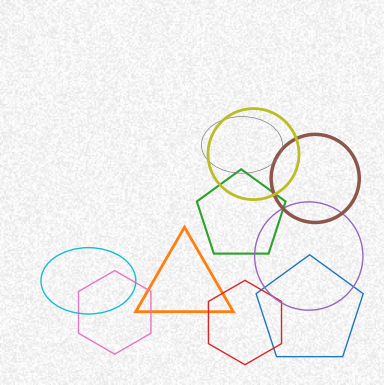[{"shape": "pentagon", "thickness": 1, "radius": 0.73, "center": [0.804, 0.192]}, {"shape": "triangle", "thickness": 2, "radius": 0.73, "center": [0.479, 0.264]}, {"shape": "pentagon", "thickness": 1.5, "radius": 0.61, "center": [0.627, 0.439]}, {"shape": "hexagon", "thickness": 1, "radius": 0.55, "center": [0.636, 0.162]}, {"shape": "circle", "thickness": 1, "radius": 0.7, "center": [0.802, 0.335]}, {"shape": "circle", "thickness": 2.5, "radius": 0.57, "center": [0.819, 0.537]}, {"shape": "hexagon", "thickness": 1, "radius": 0.54, "center": [0.298, 0.189]}, {"shape": "oval", "thickness": 0.5, "radius": 0.53, "center": [0.628, 0.624]}, {"shape": "circle", "thickness": 2, "radius": 0.59, "center": [0.658, 0.6]}, {"shape": "oval", "thickness": 1, "radius": 0.62, "center": [0.23, 0.271]}]